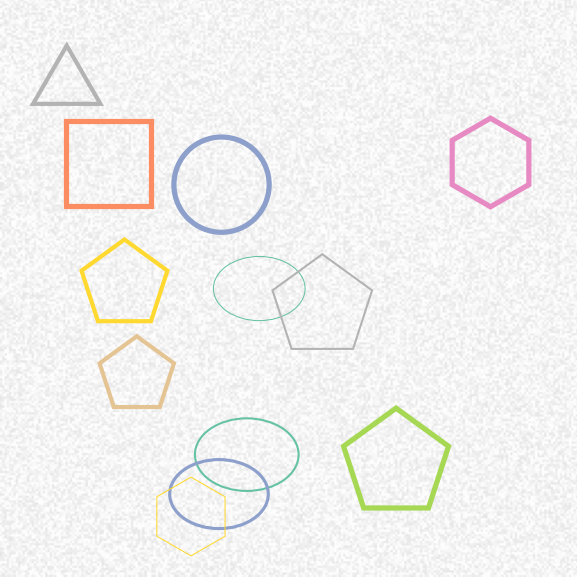[{"shape": "oval", "thickness": 1, "radius": 0.45, "center": [0.427, 0.212]}, {"shape": "oval", "thickness": 0.5, "radius": 0.4, "center": [0.449, 0.499]}, {"shape": "square", "thickness": 2.5, "radius": 0.37, "center": [0.189, 0.715]}, {"shape": "oval", "thickness": 1.5, "radius": 0.43, "center": [0.379, 0.144]}, {"shape": "circle", "thickness": 2.5, "radius": 0.41, "center": [0.384, 0.679]}, {"shape": "hexagon", "thickness": 2.5, "radius": 0.38, "center": [0.849, 0.718]}, {"shape": "pentagon", "thickness": 2.5, "radius": 0.48, "center": [0.686, 0.197]}, {"shape": "hexagon", "thickness": 0.5, "radius": 0.34, "center": [0.331, 0.105]}, {"shape": "pentagon", "thickness": 2, "radius": 0.39, "center": [0.216, 0.506]}, {"shape": "pentagon", "thickness": 2, "radius": 0.34, "center": [0.237, 0.349]}, {"shape": "triangle", "thickness": 2, "radius": 0.34, "center": [0.116, 0.853]}, {"shape": "pentagon", "thickness": 1, "radius": 0.45, "center": [0.558, 0.468]}]